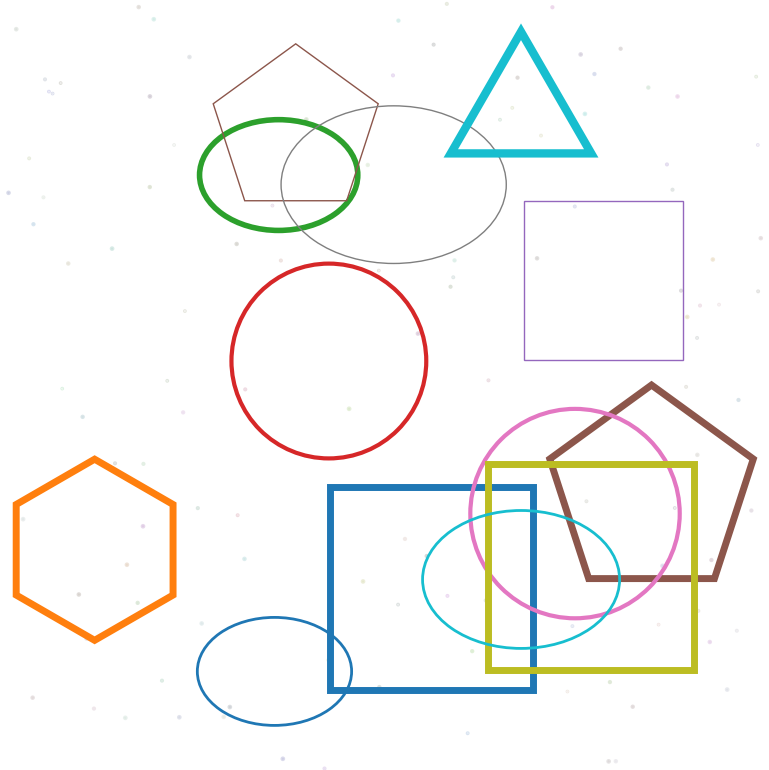[{"shape": "oval", "thickness": 1, "radius": 0.5, "center": [0.356, 0.128]}, {"shape": "square", "thickness": 2.5, "radius": 0.66, "center": [0.56, 0.235]}, {"shape": "hexagon", "thickness": 2.5, "radius": 0.59, "center": [0.123, 0.286]}, {"shape": "oval", "thickness": 2, "radius": 0.51, "center": [0.362, 0.773]}, {"shape": "circle", "thickness": 1.5, "radius": 0.63, "center": [0.427, 0.531]}, {"shape": "square", "thickness": 0.5, "radius": 0.52, "center": [0.784, 0.636]}, {"shape": "pentagon", "thickness": 2.5, "radius": 0.69, "center": [0.846, 0.361]}, {"shape": "pentagon", "thickness": 0.5, "radius": 0.56, "center": [0.384, 0.83]}, {"shape": "circle", "thickness": 1.5, "radius": 0.68, "center": [0.747, 0.333]}, {"shape": "oval", "thickness": 0.5, "radius": 0.73, "center": [0.511, 0.76]}, {"shape": "square", "thickness": 2.5, "radius": 0.67, "center": [0.768, 0.263]}, {"shape": "oval", "thickness": 1, "radius": 0.64, "center": [0.677, 0.247]}, {"shape": "triangle", "thickness": 3, "radius": 0.53, "center": [0.677, 0.853]}]